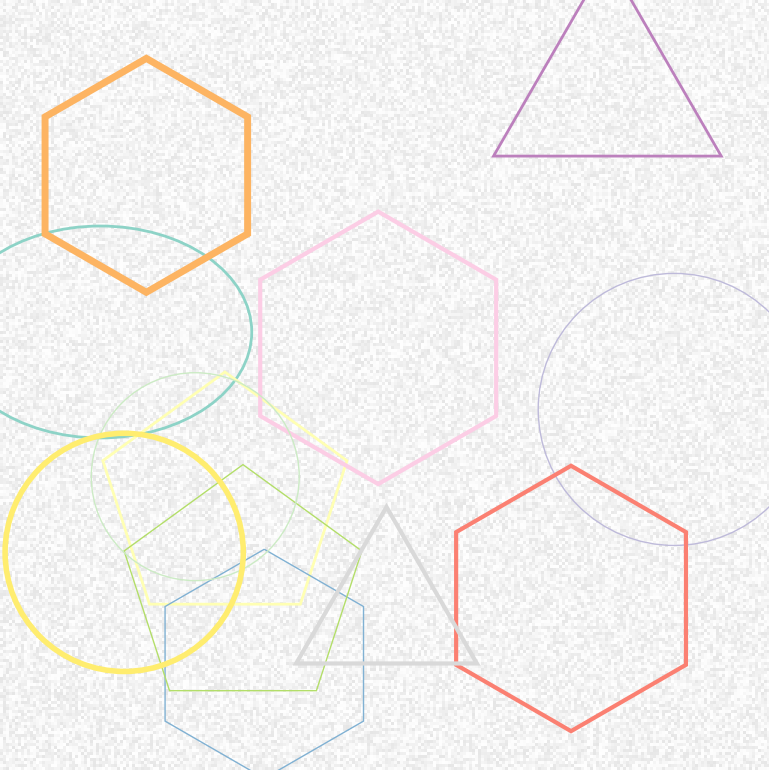[{"shape": "oval", "thickness": 1, "radius": 0.98, "center": [0.13, 0.569]}, {"shape": "pentagon", "thickness": 1, "radius": 0.83, "center": [0.292, 0.35]}, {"shape": "circle", "thickness": 0.5, "radius": 0.88, "center": [0.876, 0.468]}, {"shape": "hexagon", "thickness": 1.5, "radius": 0.86, "center": [0.742, 0.223]}, {"shape": "hexagon", "thickness": 0.5, "radius": 0.74, "center": [0.343, 0.138]}, {"shape": "hexagon", "thickness": 2.5, "radius": 0.76, "center": [0.19, 0.772]}, {"shape": "pentagon", "thickness": 0.5, "radius": 0.81, "center": [0.316, 0.234]}, {"shape": "hexagon", "thickness": 1.5, "radius": 0.88, "center": [0.491, 0.548]}, {"shape": "triangle", "thickness": 1.5, "radius": 0.68, "center": [0.502, 0.206]}, {"shape": "triangle", "thickness": 1, "radius": 0.85, "center": [0.789, 0.883]}, {"shape": "circle", "thickness": 0.5, "radius": 0.68, "center": [0.254, 0.381]}, {"shape": "circle", "thickness": 2, "radius": 0.77, "center": [0.161, 0.283]}]